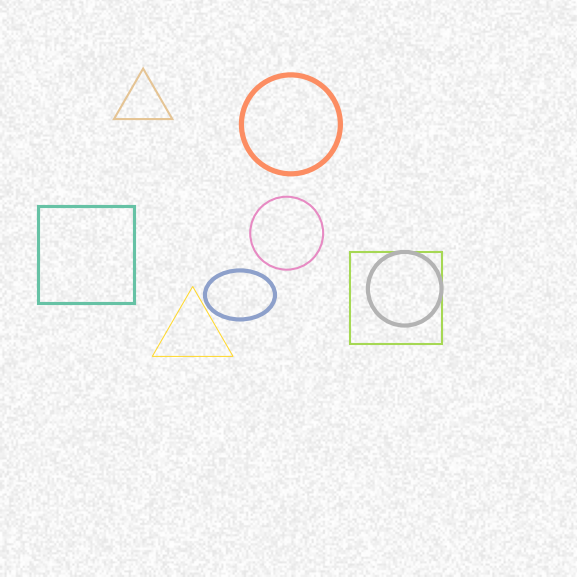[{"shape": "square", "thickness": 1.5, "radius": 0.42, "center": [0.149, 0.558]}, {"shape": "circle", "thickness": 2.5, "radius": 0.43, "center": [0.504, 0.784]}, {"shape": "oval", "thickness": 2, "radius": 0.3, "center": [0.416, 0.488]}, {"shape": "circle", "thickness": 1, "radius": 0.32, "center": [0.496, 0.595]}, {"shape": "square", "thickness": 1, "radius": 0.4, "center": [0.686, 0.484]}, {"shape": "triangle", "thickness": 0.5, "radius": 0.4, "center": [0.334, 0.422]}, {"shape": "triangle", "thickness": 1, "radius": 0.29, "center": [0.248, 0.822]}, {"shape": "circle", "thickness": 2, "radius": 0.32, "center": [0.701, 0.499]}]